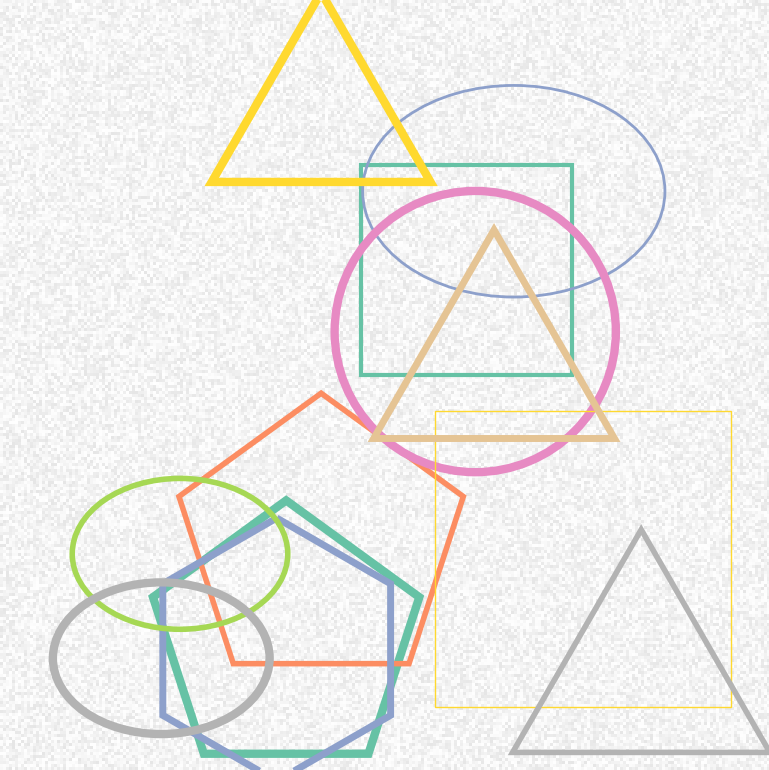[{"shape": "square", "thickness": 1.5, "radius": 0.68, "center": [0.606, 0.65]}, {"shape": "pentagon", "thickness": 3, "radius": 0.91, "center": [0.372, 0.168]}, {"shape": "pentagon", "thickness": 2, "radius": 0.97, "center": [0.417, 0.295]}, {"shape": "hexagon", "thickness": 2.5, "radius": 0.85, "center": [0.359, 0.156]}, {"shape": "oval", "thickness": 1, "radius": 0.98, "center": [0.667, 0.752]}, {"shape": "circle", "thickness": 3, "radius": 0.91, "center": [0.617, 0.569]}, {"shape": "oval", "thickness": 2, "radius": 0.7, "center": [0.234, 0.281]}, {"shape": "square", "thickness": 0.5, "radius": 0.96, "center": [0.757, 0.274]}, {"shape": "triangle", "thickness": 3, "radius": 0.82, "center": [0.417, 0.846]}, {"shape": "triangle", "thickness": 2.5, "radius": 0.9, "center": [0.642, 0.521]}, {"shape": "triangle", "thickness": 2, "radius": 0.96, "center": [0.833, 0.119]}, {"shape": "oval", "thickness": 3, "radius": 0.7, "center": [0.209, 0.145]}]